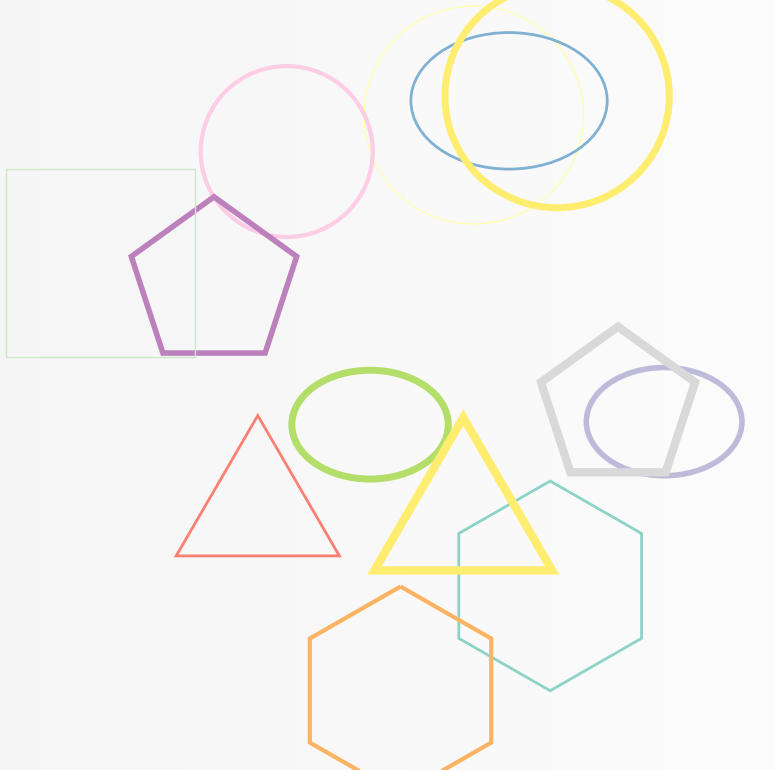[{"shape": "hexagon", "thickness": 1, "radius": 0.68, "center": [0.71, 0.239]}, {"shape": "circle", "thickness": 0.5, "radius": 0.71, "center": [0.611, 0.851]}, {"shape": "oval", "thickness": 2, "radius": 0.5, "center": [0.857, 0.452]}, {"shape": "triangle", "thickness": 1, "radius": 0.61, "center": [0.333, 0.339]}, {"shape": "oval", "thickness": 1, "radius": 0.63, "center": [0.657, 0.869]}, {"shape": "hexagon", "thickness": 1.5, "radius": 0.68, "center": [0.517, 0.103]}, {"shape": "oval", "thickness": 2.5, "radius": 0.5, "center": [0.477, 0.449]}, {"shape": "circle", "thickness": 1.5, "radius": 0.55, "center": [0.37, 0.803]}, {"shape": "pentagon", "thickness": 3, "radius": 0.52, "center": [0.797, 0.471]}, {"shape": "pentagon", "thickness": 2, "radius": 0.56, "center": [0.276, 0.632]}, {"shape": "square", "thickness": 0.5, "radius": 0.61, "center": [0.13, 0.659]}, {"shape": "circle", "thickness": 2.5, "radius": 0.72, "center": [0.719, 0.875]}, {"shape": "triangle", "thickness": 3, "radius": 0.66, "center": [0.598, 0.325]}]